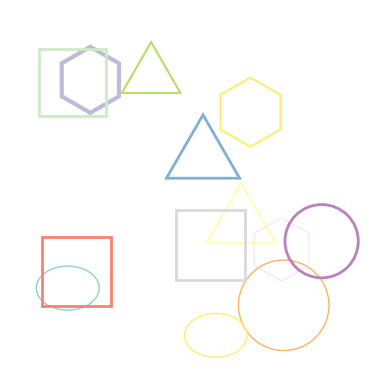[{"shape": "oval", "thickness": 1, "radius": 0.41, "center": [0.176, 0.252]}, {"shape": "triangle", "thickness": 1.5, "radius": 0.52, "center": [0.626, 0.421]}, {"shape": "hexagon", "thickness": 3, "radius": 0.43, "center": [0.235, 0.793]}, {"shape": "square", "thickness": 2, "radius": 0.45, "center": [0.198, 0.294]}, {"shape": "triangle", "thickness": 2, "radius": 0.55, "center": [0.527, 0.592]}, {"shape": "circle", "thickness": 1, "radius": 0.59, "center": [0.737, 0.207]}, {"shape": "triangle", "thickness": 1.5, "radius": 0.44, "center": [0.393, 0.803]}, {"shape": "hexagon", "thickness": 0.5, "radius": 0.41, "center": [0.731, 0.352]}, {"shape": "square", "thickness": 2, "radius": 0.45, "center": [0.546, 0.364]}, {"shape": "circle", "thickness": 2, "radius": 0.48, "center": [0.835, 0.373]}, {"shape": "square", "thickness": 2, "radius": 0.44, "center": [0.187, 0.786]}, {"shape": "oval", "thickness": 1, "radius": 0.41, "center": [0.56, 0.129]}, {"shape": "hexagon", "thickness": 1.5, "radius": 0.45, "center": [0.651, 0.709]}]